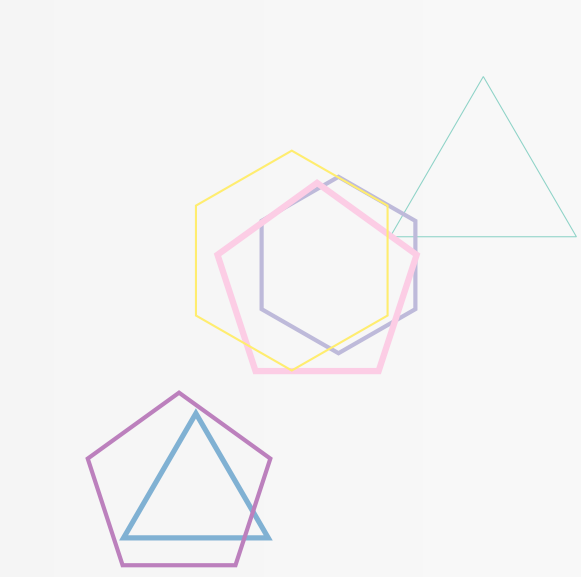[{"shape": "triangle", "thickness": 0.5, "radius": 0.92, "center": [0.832, 0.682]}, {"shape": "hexagon", "thickness": 2, "radius": 0.76, "center": [0.582, 0.54]}, {"shape": "triangle", "thickness": 2.5, "radius": 0.72, "center": [0.337, 0.14]}, {"shape": "pentagon", "thickness": 3, "radius": 0.9, "center": [0.546, 0.502]}, {"shape": "pentagon", "thickness": 2, "radius": 0.83, "center": [0.308, 0.154]}, {"shape": "hexagon", "thickness": 1, "radius": 0.95, "center": [0.502, 0.548]}]